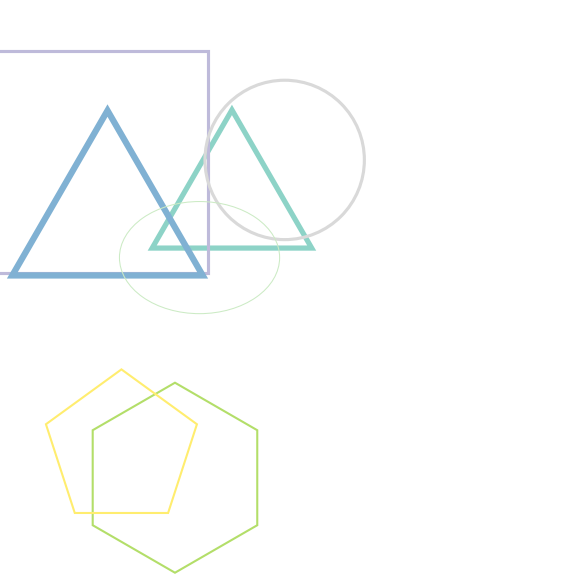[{"shape": "triangle", "thickness": 2.5, "radius": 0.8, "center": [0.402, 0.649]}, {"shape": "square", "thickness": 1.5, "radius": 0.96, "center": [0.168, 0.719]}, {"shape": "triangle", "thickness": 3, "radius": 0.95, "center": [0.186, 0.617]}, {"shape": "hexagon", "thickness": 1, "radius": 0.82, "center": [0.303, 0.172]}, {"shape": "circle", "thickness": 1.5, "radius": 0.69, "center": [0.493, 0.722]}, {"shape": "oval", "thickness": 0.5, "radius": 0.69, "center": [0.346, 0.553]}, {"shape": "pentagon", "thickness": 1, "radius": 0.69, "center": [0.21, 0.222]}]